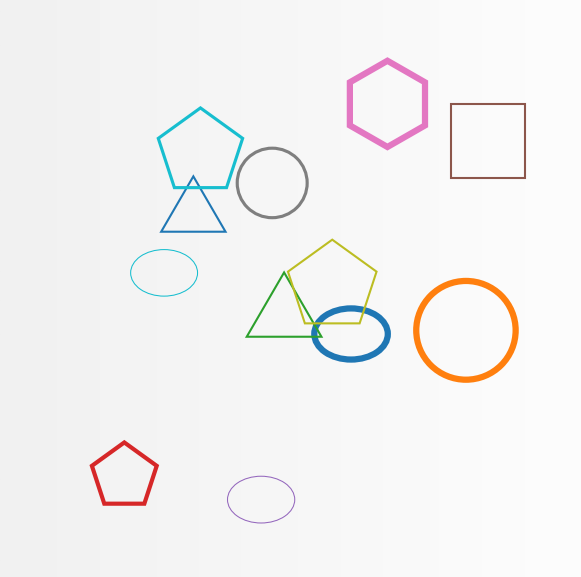[{"shape": "triangle", "thickness": 1, "radius": 0.32, "center": [0.333, 0.63]}, {"shape": "oval", "thickness": 3, "radius": 0.32, "center": [0.604, 0.421]}, {"shape": "circle", "thickness": 3, "radius": 0.43, "center": [0.802, 0.427]}, {"shape": "triangle", "thickness": 1, "radius": 0.37, "center": [0.489, 0.453]}, {"shape": "pentagon", "thickness": 2, "radius": 0.29, "center": [0.214, 0.174]}, {"shape": "oval", "thickness": 0.5, "radius": 0.29, "center": [0.449, 0.134]}, {"shape": "square", "thickness": 1, "radius": 0.32, "center": [0.84, 0.755]}, {"shape": "hexagon", "thickness": 3, "radius": 0.37, "center": [0.667, 0.819]}, {"shape": "circle", "thickness": 1.5, "radius": 0.3, "center": [0.468, 0.682]}, {"shape": "pentagon", "thickness": 1, "radius": 0.4, "center": [0.572, 0.504]}, {"shape": "pentagon", "thickness": 1.5, "radius": 0.38, "center": [0.345, 0.736]}, {"shape": "oval", "thickness": 0.5, "radius": 0.29, "center": [0.282, 0.527]}]